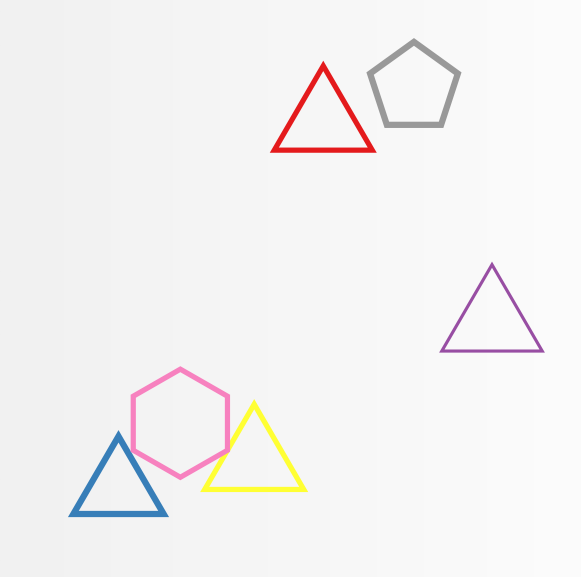[{"shape": "triangle", "thickness": 2.5, "radius": 0.49, "center": [0.556, 0.788]}, {"shape": "triangle", "thickness": 3, "radius": 0.45, "center": [0.204, 0.154]}, {"shape": "triangle", "thickness": 1.5, "radius": 0.5, "center": [0.846, 0.441]}, {"shape": "triangle", "thickness": 2.5, "radius": 0.49, "center": [0.437, 0.201]}, {"shape": "hexagon", "thickness": 2.5, "radius": 0.47, "center": [0.31, 0.266]}, {"shape": "pentagon", "thickness": 3, "radius": 0.4, "center": [0.712, 0.847]}]